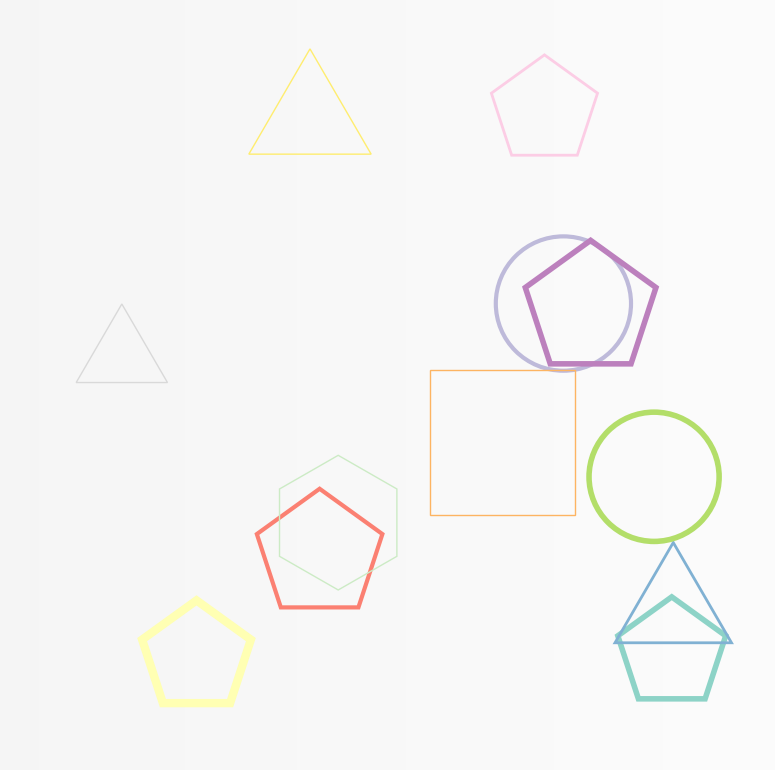[{"shape": "pentagon", "thickness": 2, "radius": 0.37, "center": [0.867, 0.152]}, {"shape": "pentagon", "thickness": 3, "radius": 0.37, "center": [0.254, 0.147]}, {"shape": "circle", "thickness": 1.5, "radius": 0.44, "center": [0.727, 0.606]}, {"shape": "pentagon", "thickness": 1.5, "radius": 0.43, "center": [0.412, 0.28]}, {"shape": "triangle", "thickness": 1, "radius": 0.43, "center": [0.869, 0.209]}, {"shape": "square", "thickness": 0.5, "radius": 0.47, "center": [0.648, 0.425]}, {"shape": "circle", "thickness": 2, "radius": 0.42, "center": [0.844, 0.381]}, {"shape": "pentagon", "thickness": 1, "radius": 0.36, "center": [0.703, 0.857]}, {"shape": "triangle", "thickness": 0.5, "radius": 0.34, "center": [0.157, 0.537]}, {"shape": "pentagon", "thickness": 2, "radius": 0.44, "center": [0.762, 0.599]}, {"shape": "hexagon", "thickness": 0.5, "radius": 0.44, "center": [0.436, 0.321]}, {"shape": "triangle", "thickness": 0.5, "radius": 0.46, "center": [0.4, 0.845]}]